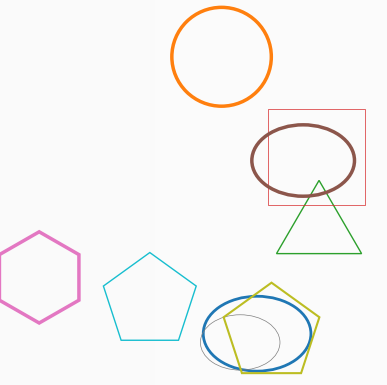[{"shape": "oval", "thickness": 2, "radius": 0.69, "center": [0.663, 0.133]}, {"shape": "circle", "thickness": 2.5, "radius": 0.64, "center": [0.572, 0.853]}, {"shape": "triangle", "thickness": 1, "radius": 0.63, "center": [0.823, 0.405]}, {"shape": "square", "thickness": 0.5, "radius": 0.63, "center": [0.817, 0.592]}, {"shape": "oval", "thickness": 2.5, "radius": 0.66, "center": [0.782, 0.583]}, {"shape": "hexagon", "thickness": 2.5, "radius": 0.59, "center": [0.101, 0.279]}, {"shape": "oval", "thickness": 0.5, "radius": 0.51, "center": [0.62, 0.111]}, {"shape": "pentagon", "thickness": 1.5, "radius": 0.65, "center": [0.701, 0.136]}, {"shape": "pentagon", "thickness": 1, "radius": 0.63, "center": [0.387, 0.218]}]